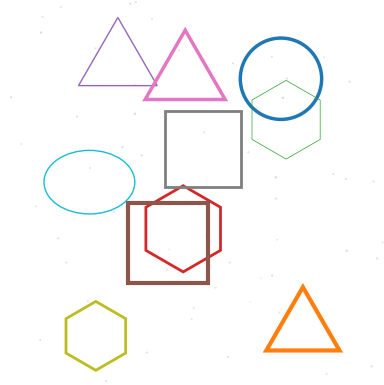[{"shape": "circle", "thickness": 2.5, "radius": 0.53, "center": [0.73, 0.795]}, {"shape": "triangle", "thickness": 3, "radius": 0.55, "center": [0.787, 0.145]}, {"shape": "hexagon", "thickness": 0.5, "radius": 0.51, "center": [0.743, 0.689]}, {"shape": "hexagon", "thickness": 2, "radius": 0.56, "center": [0.476, 0.406]}, {"shape": "triangle", "thickness": 1, "radius": 0.59, "center": [0.306, 0.837]}, {"shape": "square", "thickness": 3, "radius": 0.52, "center": [0.437, 0.369]}, {"shape": "triangle", "thickness": 2.5, "radius": 0.6, "center": [0.481, 0.802]}, {"shape": "square", "thickness": 2, "radius": 0.49, "center": [0.527, 0.613]}, {"shape": "hexagon", "thickness": 2, "radius": 0.45, "center": [0.249, 0.128]}, {"shape": "oval", "thickness": 1, "radius": 0.59, "center": [0.232, 0.527]}]